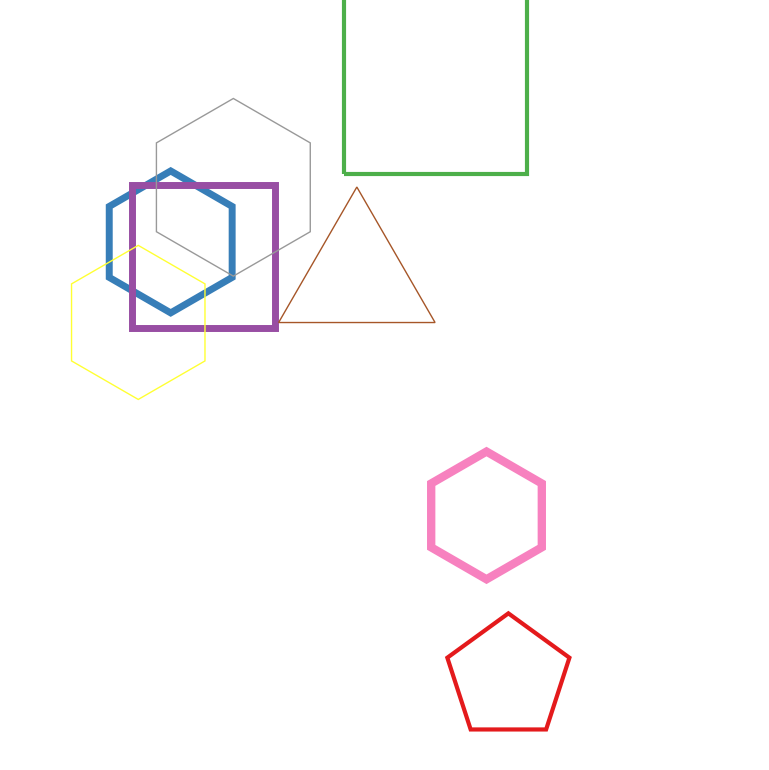[{"shape": "pentagon", "thickness": 1.5, "radius": 0.42, "center": [0.66, 0.12]}, {"shape": "hexagon", "thickness": 2.5, "radius": 0.46, "center": [0.222, 0.686]}, {"shape": "square", "thickness": 1.5, "radius": 0.59, "center": [0.566, 0.892]}, {"shape": "square", "thickness": 2.5, "radius": 0.46, "center": [0.264, 0.667]}, {"shape": "hexagon", "thickness": 0.5, "radius": 0.5, "center": [0.18, 0.581]}, {"shape": "triangle", "thickness": 0.5, "radius": 0.59, "center": [0.463, 0.64]}, {"shape": "hexagon", "thickness": 3, "radius": 0.41, "center": [0.632, 0.331]}, {"shape": "hexagon", "thickness": 0.5, "radius": 0.58, "center": [0.303, 0.757]}]